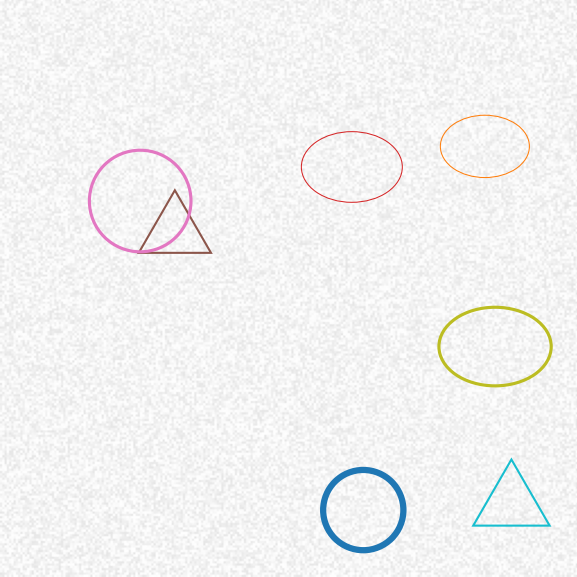[{"shape": "circle", "thickness": 3, "radius": 0.35, "center": [0.629, 0.116]}, {"shape": "oval", "thickness": 0.5, "radius": 0.39, "center": [0.84, 0.746]}, {"shape": "oval", "thickness": 0.5, "radius": 0.44, "center": [0.609, 0.71]}, {"shape": "triangle", "thickness": 1, "radius": 0.36, "center": [0.303, 0.597]}, {"shape": "circle", "thickness": 1.5, "radius": 0.44, "center": [0.243, 0.651]}, {"shape": "oval", "thickness": 1.5, "radius": 0.49, "center": [0.857, 0.399]}, {"shape": "triangle", "thickness": 1, "radius": 0.38, "center": [0.886, 0.127]}]